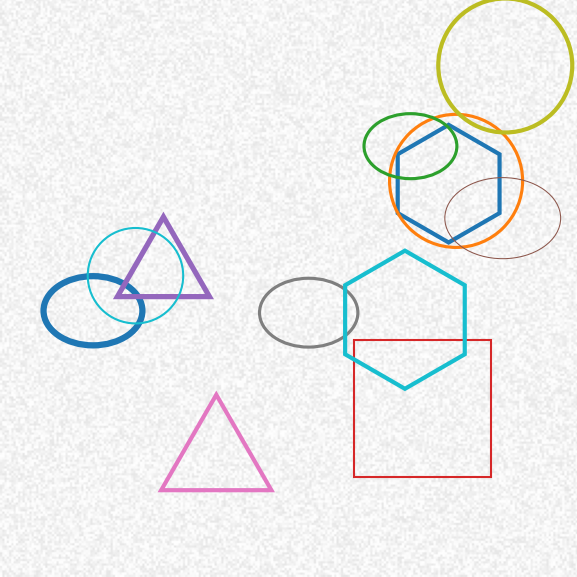[{"shape": "hexagon", "thickness": 2, "radius": 0.51, "center": [0.777, 0.681]}, {"shape": "oval", "thickness": 3, "radius": 0.43, "center": [0.161, 0.461]}, {"shape": "circle", "thickness": 1.5, "radius": 0.58, "center": [0.79, 0.686]}, {"shape": "oval", "thickness": 1.5, "radius": 0.4, "center": [0.711, 0.746]}, {"shape": "square", "thickness": 1, "radius": 0.59, "center": [0.732, 0.292]}, {"shape": "triangle", "thickness": 2.5, "radius": 0.46, "center": [0.283, 0.532]}, {"shape": "oval", "thickness": 0.5, "radius": 0.5, "center": [0.871, 0.621]}, {"shape": "triangle", "thickness": 2, "radius": 0.55, "center": [0.375, 0.205]}, {"shape": "oval", "thickness": 1.5, "radius": 0.43, "center": [0.535, 0.458]}, {"shape": "circle", "thickness": 2, "radius": 0.58, "center": [0.875, 0.886]}, {"shape": "circle", "thickness": 1, "radius": 0.41, "center": [0.235, 0.522]}, {"shape": "hexagon", "thickness": 2, "radius": 0.6, "center": [0.701, 0.445]}]